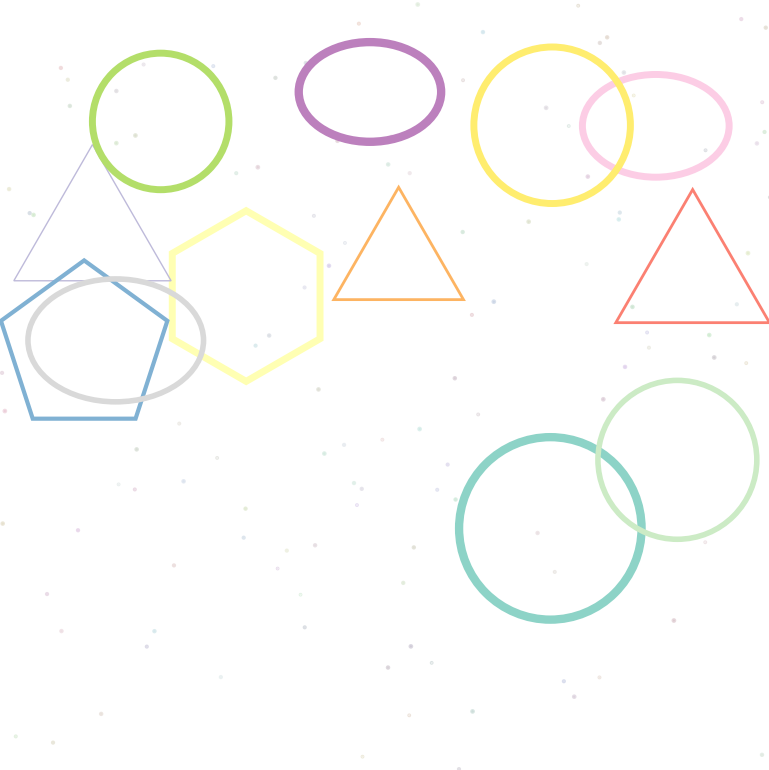[{"shape": "circle", "thickness": 3, "radius": 0.59, "center": [0.715, 0.314]}, {"shape": "hexagon", "thickness": 2.5, "radius": 0.55, "center": [0.32, 0.616]}, {"shape": "triangle", "thickness": 0.5, "radius": 0.59, "center": [0.12, 0.694]}, {"shape": "triangle", "thickness": 1, "radius": 0.58, "center": [0.9, 0.639]}, {"shape": "pentagon", "thickness": 1.5, "radius": 0.57, "center": [0.109, 0.548]}, {"shape": "triangle", "thickness": 1, "radius": 0.49, "center": [0.518, 0.66]}, {"shape": "circle", "thickness": 2.5, "radius": 0.44, "center": [0.209, 0.842]}, {"shape": "oval", "thickness": 2.5, "radius": 0.48, "center": [0.852, 0.837]}, {"shape": "oval", "thickness": 2, "radius": 0.57, "center": [0.15, 0.558]}, {"shape": "oval", "thickness": 3, "radius": 0.46, "center": [0.48, 0.881]}, {"shape": "circle", "thickness": 2, "radius": 0.52, "center": [0.88, 0.403]}, {"shape": "circle", "thickness": 2.5, "radius": 0.51, "center": [0.717, 0.837]}]